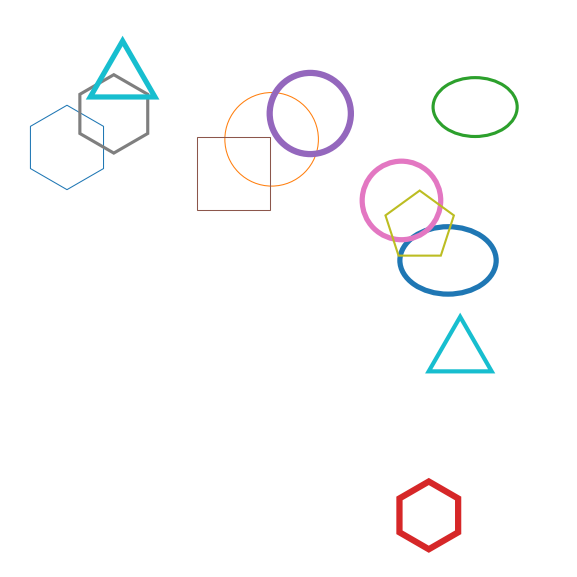[{"shape": "oval", "thickness": 2.5, "radius": 0.42, "center": [0.776, 0.548]}, {"shape": "hexagon", "thickness": 0.5, "radius": 0.37, "center": [0.116, 0.744]}, {"shape": "circle", "thickness": 0.5, "radius": 0.4, "center": [0.47, 0.758]}, {"shape": "oval", "thickness": 1.5, "radius": 0.36, "center": [0.823, 0.814]}, {"shape": "hexagon", "thickness": 3, "radius": 0.29, "center": [0.743, 0.107]}, {"shape": "circle", "thickness": 3, "radius": 0.35, "center": [0.537, 0.803]}, {"shape": "square", "thickness": 0.5, "radius": 0.31, "center": [0.405, 0.699]}, {"shape": "circle", "thickness": 2.5, "radius": 0.34, "center": [0.695, 0.652]}, {"shape": "hexagon", "thickness": 1.5, "radius": 0.34, "center": [0.197, 0.802]}, {"shape": "pentagon", "thickness": 1, "radius": 0.31, "center": [0.727, 0.607]}, {"shape": "triangle", "thickness": 2, "radius": 0.31, "center": [0.797, 0.388]}, {"shape": "triangle", "thickness": 2.5, "radius": 0.32, "center": [0.212, 0.864]}]